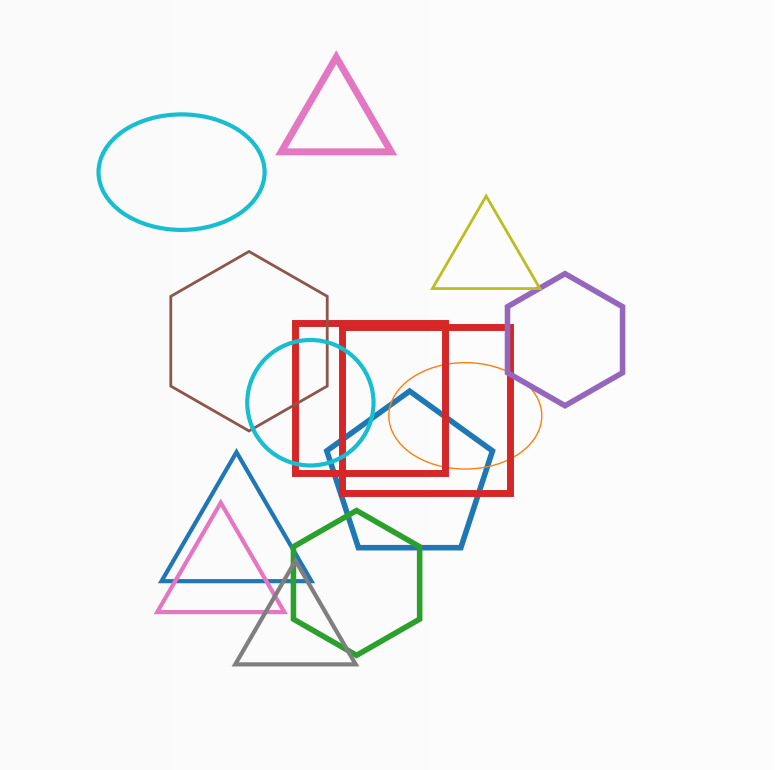[{"shape": "triangle", "thickness": 1.5, "radius": 0.56, "center": [0.305, 0.301]}, {"shape": "pentagon", "thickness": 2, "radius": 0.56, "center": [0.529, 0.38]}, {"shape": "oval", "thickness": 0.5, "radius": 0.49, "center": [0.6, 0.46]}, {"shape": "hexagon", "thickness": 2, "radius": 0.47, "center": [0.46, 0.243]}, {"shape": "square", "thickness": 2.5, "radius": 0.54, "center": [0.55, 0.468]}, {"shape": "square", "thickness": 2.5, "radius": 0.48, "center": [0.477, 0.483]}, {"shape": "hexagon", "thickness": 2, "radius": 0.43, "center": [0.729, 0.559]}, {"shape": "hexagon", "thickness": 1, "radius": 0.58, "center": [0.321, 0.557]}, {"shape": "triangle", "thickness": 2.5, "radius": 0.41, "center": [0.434, 0.844]}, {"shape": "triangle", "thickness": 1.5, "radius": 0.47, "center": [0.285, 0.252]}, {"shape": "triangle", "thickness": 1.5, "radius": 0.45, "center": [0.381, 0.182]}, {"shape": "triangle", "thickness": 1, "radius": 0.4, "center": [0.627, 0.665]}, {"shape": "oval", "thickness": 1.5, "radius": 0.54, "center": [0.234, 0.776]}, {"shape": "circle", "thickness": 1.5, "radius": 0.41, "center": [0.4, 0.477]}]